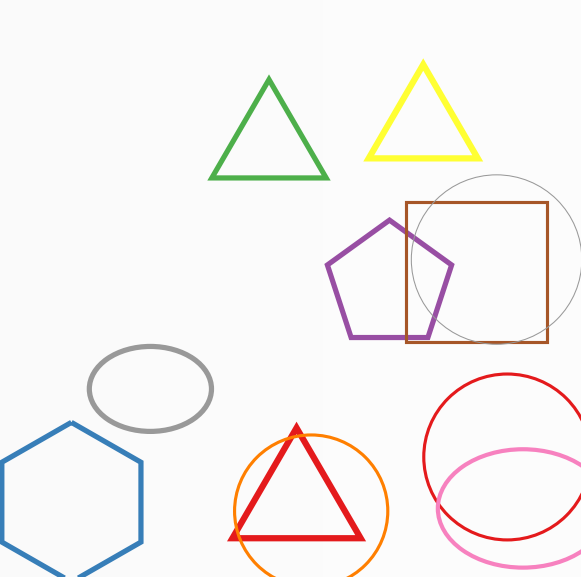[{"shape": "circle", "thickness": 1.5, "radius": 0.72, "center": [0.873, 0.208]}, {"shape": "triangle", "thickness": 3, "radius": 0.64, "center": [0.51, 0.131]}, {"shape": "hexagon", "thickness": 2.5, "radius": 0.69, "center": [0.123, 0.13]}, {"shape": "triangle", "thickness": 2.5, "radius": 0.57, "center": [0.463, 0.748]}, {"shape": "pentagon", "thickness": 2.5, "radius": 0.56, "center": [0.67, 0.506]}, {"shape": "circle", "thickness": 1.5, "radius": 0.66, "center": [0.535, 0.114]}, {"shape": "triangle", "thickness": 3, "radius": 0.54, "center": [0.728, 0.779]}, {"shape": "square", "thickness": 1.5, "radius": 0.6, "center": [0.819, 0.528]}, {"shape": "oval", "thickness": 2, "radius": 0.73, "center": [0.9, 0.119]}, {"shape": "oval", "thickness": 2.5, "radius": 0.53, "center": [0.259, 0.326]}, {"shape": "circle", "thickness": 0.5, "radius": 0.73, "center": [0.854, 0.55]}]